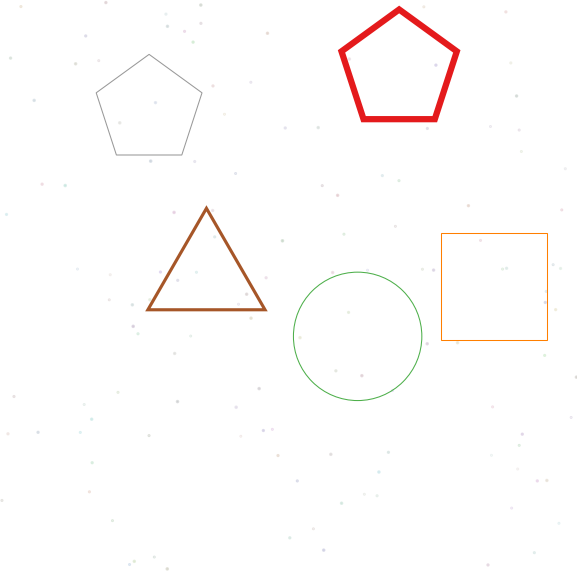[{"shape": "pentagon", "thickness": 3, "radius": 0.52, "center": [0.691, 0.878]}, {"shape": "circle", "thickness": 0.5, "radius": 0.56, "center": [0.619, 0.417]}, {"shape": "square", "thickness": 0.5, "radius": 0.46, "center": [0.855, 0.503]}, {"shape": "triangle", "thickness": 1.5, "radius": 0.59, "center": [0.357, 0.521]}, {"shape": "pentagon", "thickness": 0.5, "radius": 0.48, "center": [0.258, 0.809]}]